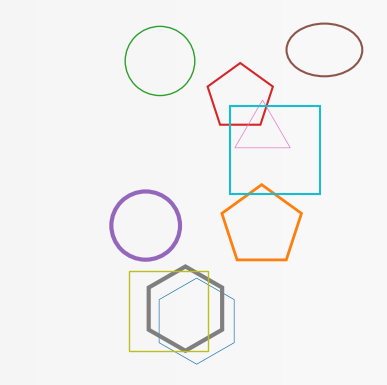[{"shape": "hexagon", "thickness": 0.5, "radius": 0.56, "center": [0.507, 0.166]}, {"shape": "pentagon", "thickness": 2, "radius": 0.54, "center": [0.675, 0.412]}, {"shape": "circle", "thickness": 1, "radius": 0.45, "center": [0.413, 0.842]}, {"shape": "pentagon", "thickness": 1.5, "radius": 0.44, "center": [0.62, 0.748]}, {"shape": "circle", "thickness": 3, "radius": 0.44, "center": [0.376, 0.414]}, {"shape": "oval", "thickness": 1.5, "radius": 0.49, "center": [0.837, 0.87]}, {"shape": "triangle", "thickness": 0.5, "radius": 0.41, "center": [0.677, 0.657]}, {"shape": "hexagon", "thickness": 3, "radius": 0.55, "center": [0.479, 0.198]}, {"shape": "square", "thickness": 1, "radius": 0.51, "center": [0.435, 0.192]}, {"shape": "square", "thickness": 1.5, "radius": 0.58, "center": [0.71, 0.61]}]